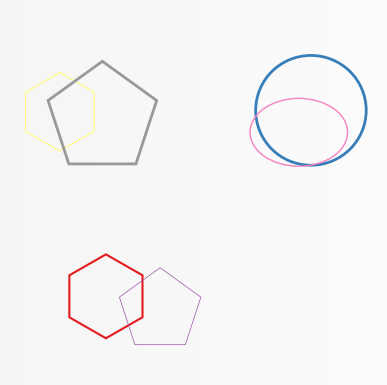[{"shape": "hexagon", "thickness": 1.5, "radius": 0.54, "center": [0.273, 0.23]}, {"shape": "circle", "thickness": 2, "radius": 0.71, "center": [0.802, 0.713]}, {"shape": "pentagon", "thickness": 0.5, "radius": 0.55, "center": [0.413, 0.194]}, {"shape": "hexagon", "thickness": 0.5, "radius": 0.51, "center": [0.155, 0.71]}, {"shape": "oval", "thickness": 1, "radius": 0.63, "center": [0.771, 0.656]}, {"shape": "pentagon", "thickness": 2, "radius": 0.74, "center": [0.264, 0.693]}]